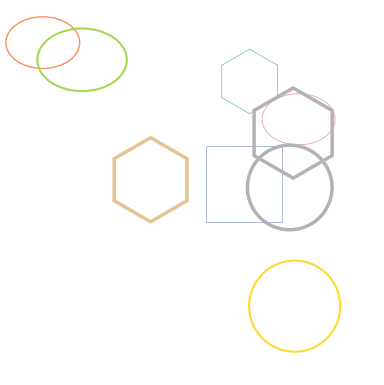[{"shape": "hexagon", "thickness": 0.5, "radius": 0.42, "center": [0.648, 0.789]}, {"shape": "oval", "thickness": 1, "radius": 0.48, "center": [0.111, 0.889]}, {"shape": "square", "thickness": 0.5, "radius": 0.49, "center": [0.635, 0.523]}, {"shape": "oval", "thickness": 0.5, "radius": 0.47, "center": [0.775, 0.69]}, {"shape": "oval", "thickness": 1.5, "radius": 0.58, "center": [0.213, 0.845]}, {"shape": "circle", "thickness": 1.5, "radius": 0.59, "center": [0.765, 0.205]}, {"shape": "hexagon", "thickness": 2.5, "radius": 0.55, "center": [0.391, 0.533]}, {"shape": "circle", "thickness": 2.5, "radius": 0.55, "center": [0.753, 0.513]}, {"shape": "hexagon", "thickness": 2.5, "radius": 0.59, "center": [0.761, 0.654]}]